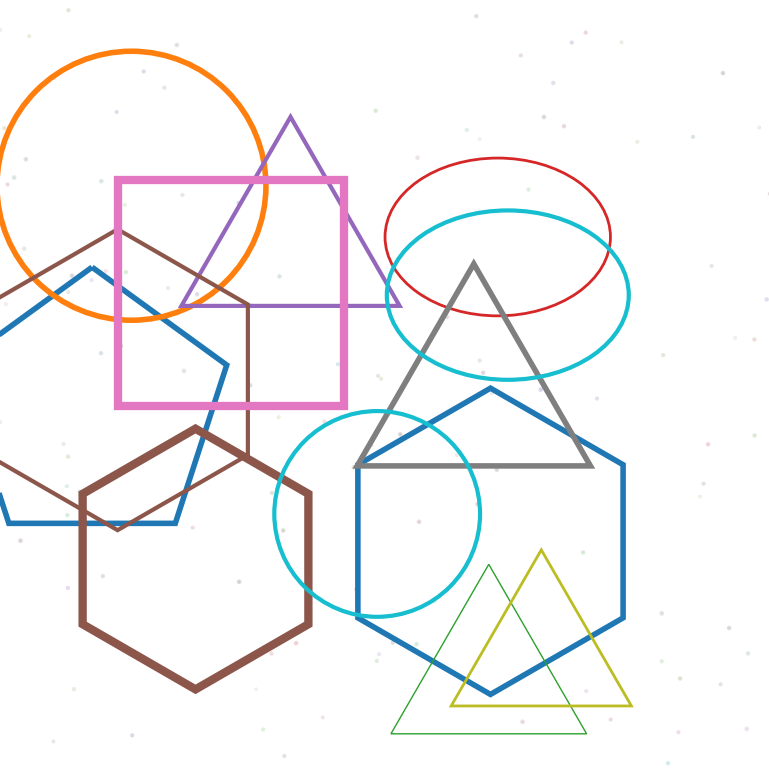[{"shape": "pentagon", "thickness": 2, "radius": 0.92, "center": [0.12, 0.469]}, {"shape": "hexagon", "thickness": 2, "radius": 0.99, "center": [0.637, 0.297]}, {"shape": "circle", "thickness": 2, "radius": 0.87, "center": [0.171, 0.759]}, {"shape": "triangle", "thickness": 0.5, "radius": 0.73, "center": [0.635, 0.12]}, {"shape": "oval", "thickness": 1, "radius": 0.73, "center": [0.646, 0.692]}, {"shape": "triangle", "thickness": 1.5, "radius": 0.82, "center": [0.377, 0.685]}, {"shape": "hexagon", "thickness": 1.5, "radius": 0.98, "center": [0.153, 0.507]}, {"shape": "hexagon", "thickness": 3, "radius": 0.85, "center": [0.254, 0.274]}, {"shape": "square", "thickness": 3, "radius": 0.73, "center": [0.3, 0.62]}, {"shape": "triangle", "thickness": 2, "radius": 0.87, "center": [0.615, 0.482]}, {"shape": "triangle", "thickness": 1, "radius": 0.68, "center": [0.703, 0.151]}, {"shape": "circle", "thickness": 1.5, "radius": 0.67, "center": [0.49, 0.333]}, {"shape": "oval", "thickness": 1.5, "radius": 0.79, "center": [0.659, 0.617]}]